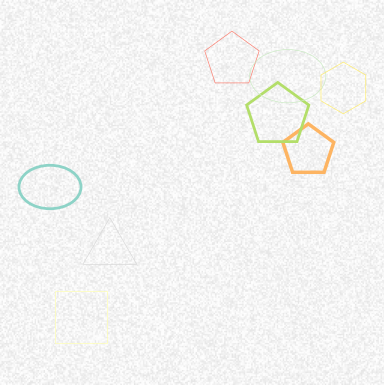[{"shape": "oval", "thickness": 2, "radius": 0.4, "center": [0.13, 0.514]}, {"shape": "square", "thickness": 0.5, "radius": 0.34, "center": [0.211, 0.178]}, {"shape": "pentagon", "thickness": 0.5, "radius": 0.37, "center": [0.602, 0.845]}, {"shape": "pentagon", "thickness": 2.5, "radius": 0.35, "center": [0.801, 0.609]}, {"shape": "pentagon", "thickness": 2, "radius": 0.42, "center": [0.721, 0.701]}, {"shape": "triangle", "thickness": 0.5, "radius": 0.4, "center": [0.285, 0.354]}, {"shape": "oval", "thickness": 0.5, "radius": 0.49, "center": [0.747, 0.802]}, {"shape": "hexagon", "thickness": 0.5, "radius": 0.34, "center": [0.892, 0.772]}]